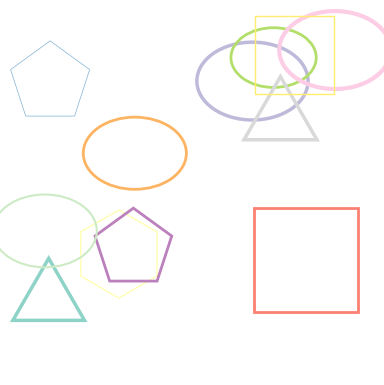[{"shape": "triangle", "thickness": 2.5, "radius": 0.54, "center": [0.126, 0.222]}, {"shape": "hexagon", "thickness": 1, "radius": 0.57, "center": [0.309, 0.34]}, {"shape": "oval", "thickness": 2.5, "radius": 0.72, "center": [0.656, 0.789]}, {"shape": "square", "thickness": 2, "radius": 0.68, "center": [0.795, 0.326]}, {"shape": "pentagon", "thickness": 0.5, "radius": 0.54, "center": [0.13, 0.786]}, {"shape": "oval", "thickness": 2, "radius": 0.67, "center": [0.35, 0.602]}, {"shape": "oval", "thickness": 2, "radius": 0.55, "center": [0.711, 0.85]}, {"shape": "oval", "thickness": 3, "radius": 0.72, "center": [0.87, 0.87]}, {"shape": "triangle", "thickness": 2.5, "radius": 0.55, "center": [0.728, 0.692]}, {"shape": "pentagon", "thickness": 2, "radius": 0.52, "center": [0.346, 0.355]}, {"shape": "oval", "thickness": 1.5, "radius": 0.68, "center": [0.116, 0.4]}, {"shape": "square", "thickness": 1, "radius": 0.51, "center": [0.765, 0.856]}]